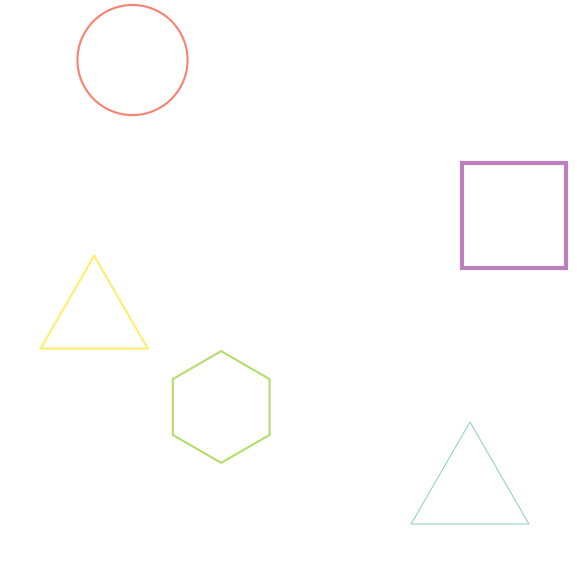[{"shape": "triangle", "thickness": 0.5, "radius": 0.59, "center": [0.814, 0.151]}, {"shape": "circle", "thickness": 1, "radius": 0.48, "center": [0.229, 0.895]}, {"shape": "hexagon", "thickness": 1, "radius": 0.48, "center": [0.383, 0.294]}, {"shape": "square", "thickness": 2, "radius": 0.45, "center": [0.89, 0.627]}, {"shape": "triangle", "thickness": 1, "radius": 0.54, "center": [0.163, 0.449]}]